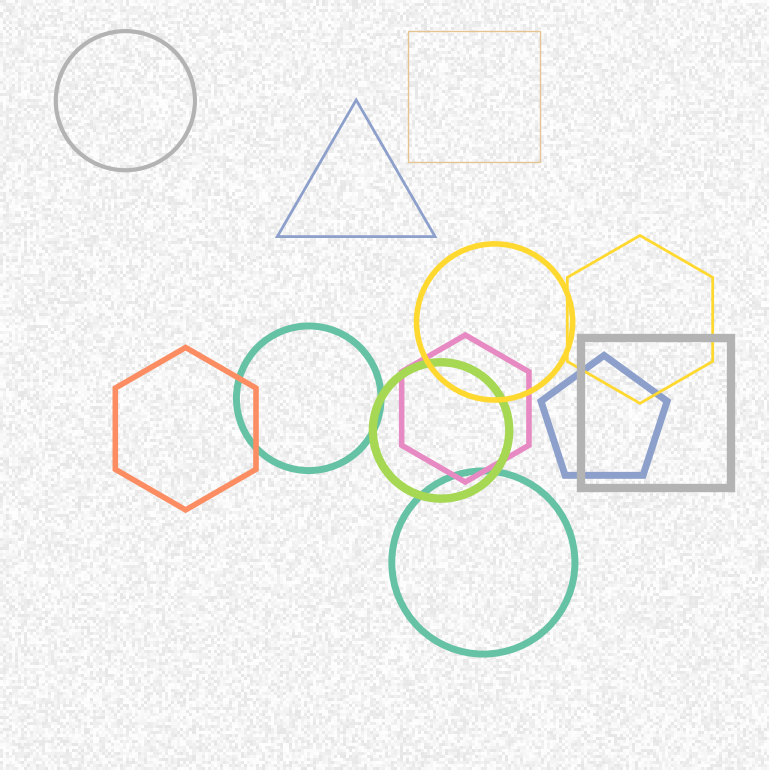[{"shape": "circle", "thickness": 2.5, "radius": 0.47, "center": [0.401, 0.483]}, {"shape": "circle", "thickness": 2.5, "radius": 0.59, "center": [0.628, 0.269]}, {"shape": "hexagon", "thickness": 2, "radius": 0.53, "center": [0.241, 0.443]}, {"shape": "pentagon", "thickness": 2.5, "radius": 0.43, "center": [0.785, 0.452]}, {"shape": "triangle", "thickness": 1, "radius": 0.59, "center": [0.463, 0.752]}, {"shape": "hexagon", "thickness": 2, "radius": 0.48, "center": [0.604, 0.469]}, {"shape": "circle", "thickness": 3, "radius": 0.44, "center": [0.573, 0.441]}, {"shape": "hexagon", "thickness": 1, "radius": 0.55, "center": [0.831, 0.585]}, {"shape": "circle", "thickness": 2, "radius": 0.51, "center": [0.642, 0.582]}, {"shape": "square", "thickness": 0.5, "radius": 0.43, "center": [0.616, 0.875]}, {"shape": "circle", "thickness": 1.5, "radius": 0.45, "center": [0.163, 0.869]}, {"shape": "square", "thickness": 3, "radius": 0.49, "center": [0.852, 0.464]}]